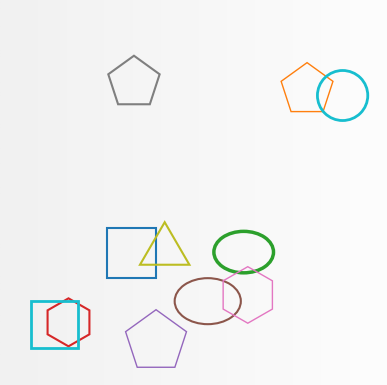[{"shape": "square", "thickness": 1.5, "radius": 0.32, "center": [0.34, 0.343]}, {"shape": "pentagon", "thickness": 1, "radius": 0.35, "center": [0.792, 0.767]}, {"shape": "oval", "thickness": 2.5, "radius": 0.38, "center": [0.629, 0.345]}, {"shape": "hexagon", "thickness": 1.5, "radius": 0.31, "center": [0.177, 0.163]}, {"shape": "pentagon", "thickness": 1, "radius": 0.41, "center": [0.403, 0.113]}, {"shape": "oval", "thickness": 1.5, "radius": 0.43, "center": [0.536, 0.218]}, {"shape": "hexagon", "thickness": 1, "radius": 0.37, "center": [0.639, 0.234]}, {"shape": "pentagon", "thickness": 1.5, "radius": 0.35, "center": [0.346, 0.786]}, {"shape": "triangle", "thickness": 1.5, "radius": 0.37, "center": [0.425, 0.349]}, {"shape": "circle", "thickness": 2, "radius": 0.32, "center": [0.884, 0.752]}, {"shape": "square", "thickness": 2, "radius": 0.3, "center": [0.141, 0.157]}]